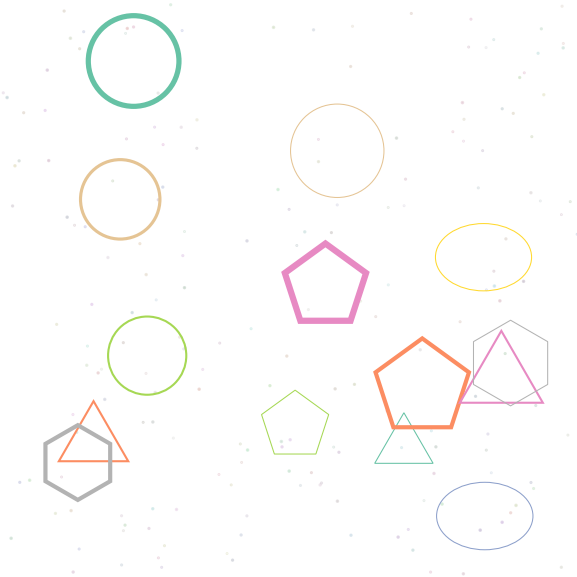[{"shape": "triangle", "thickness": 0.5, "radius": 0.29, "center": [0.699, 0.226]}, {"shape": "circle", "thickness": 2.5, "radius": 0.39, "center": [0.231, 0.893]}, {"shape": "pentagon", "thickness": 2, "radius": 0.43, "center": [0.731, 0.328]}, {"shape": "triangle", "thickness": 1, "radius": 0.35, "center": [0.162, 0.235]}, {"shape": "oval", "thickness": 0.5, "radius": 0.42, "center": [0.839, 0.106]}, {"shape": "pentagon", "thickness": 3, "radius": 0.37, "center": [0.564, 0.504]}, {"shape": "triangle", "thickness": 1, "radius": 0.41, "center": [0.868, 0.343]}, {"shape": "circle", "thickness": 1, "radius": 0.34, "center": [0.255, 0.383]}, {"shape": "pentagon", "thickness": 0.5, "radius": 0.31, "center": [0.511, 0.262]}, {"shape": "oval", "thickness": 0.5, "radius": 0.42, "center": [0.837, 0.554]}, {"shape": "circle", "thickness": 0.5, "radius": 0.4, "center": [0.584, 0.738]}, {"shape": "circle", "thickness": 1.5, "radius": 0.34, "center": [0.208, 0.654]}, {"shape": "hexagon", "thickness": 2, "radius": 0.32, "center": [0.135, 0.198]}, {"shape": "hexagon", "thickness": 0.5, "radius": 0.37, "center": [0.884, 0.37]}]